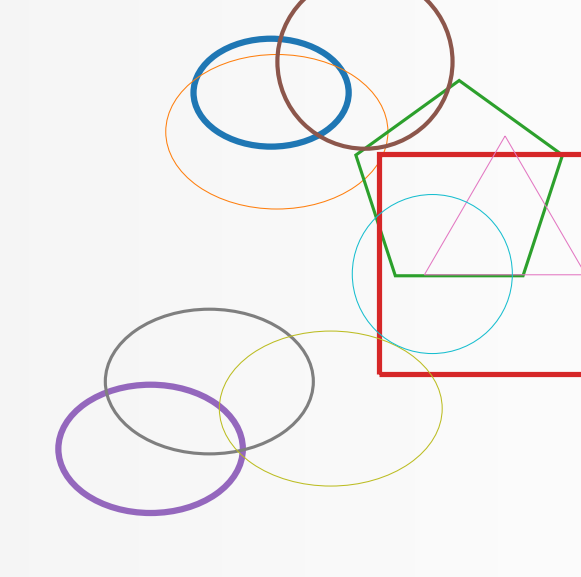[{"shape": "oval", "thickness": 3, "radius": 0.67, "center": [0.466, 0.839]}, {"shape": "oval", "thickness": 0.5, "radius": 0.96, "center": [0.476, 0.771]}, {"shape": "pentagon", "thickness": 1.5, "radius": 0.93, "center": [0.79, 0.673]}, {"shape": "square", "thickness": 2.5, "radius": 0.95, "center": [0.842, 0.542]}, {"shape": "oval", "thickness": 3, "radius": 0.79, "center": [0.259, 0.222]}, {"shape": "circle", "thickness": 2, "radius": 0.75, "center": [0.628, 0.892]}, {"shape": "triangle", "thickness": 0.5, "radius": 0.8, "center": [0.869, 0.603]}, {"shape": "oval", "thickness": 1.5, "radius": 0.89, "center": [0.36, 0.338]}, {"shape": "oval", "thickness": 0.5, "radius": 0.96, "center": [0.569, 0.292]}, {"shape": "circle", "thickness": 0.5, "radius": 0.69, "center": [0.744, 0.525]}]